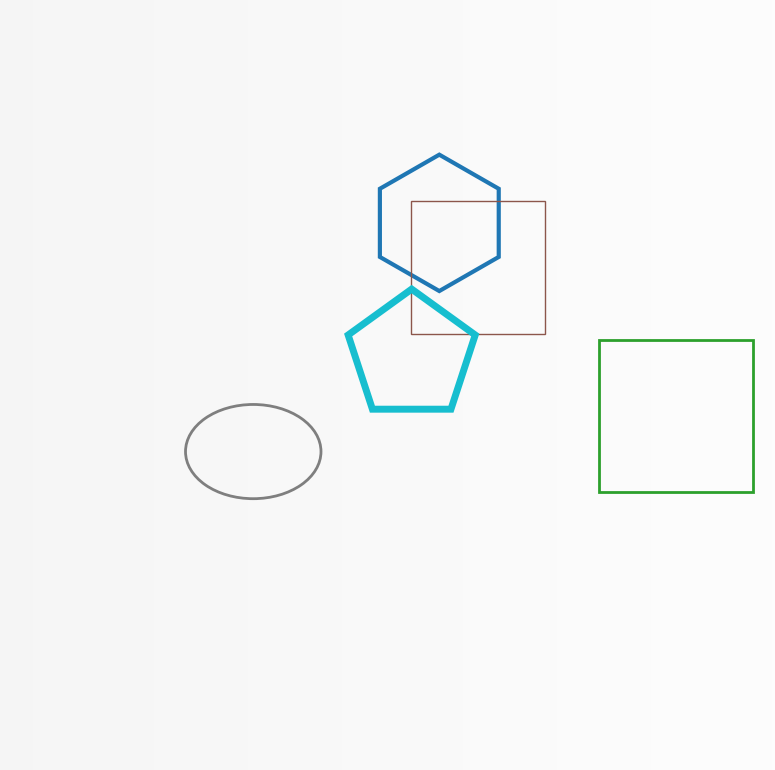[{"shape": "hexagon", "thickness": 1.5, "radius": 0.44, "center": [0.567, 0.711]}, {"shape": "square", "thickness": 1, "radius": 0.5, "center": [0.872, 0.46]}, {"shape": "square", "thickness": 0.5, "radius": 0.43, "center": [0.617, 0.653]}, {"shape": "oval", "thickness": 1, "radius": 0.44, "center": [0.327, 0.414]}, {"shape": "pentagon", "thickness": 2.5, "radius": 0.43, "center": [0.531, 0.538]}]